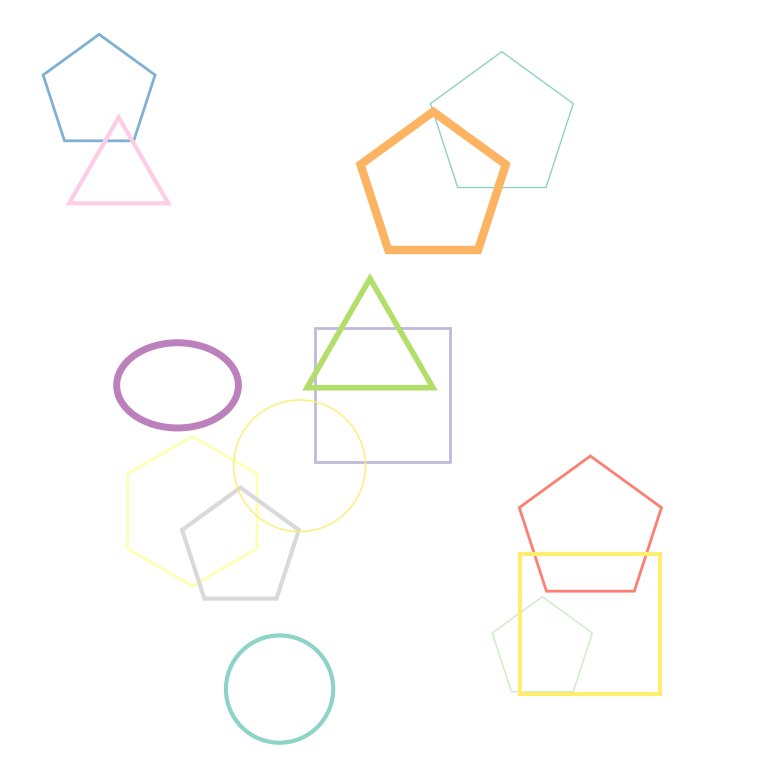[{"shape": "circle", "thickness": 1.5, "radius": 0.35, "center": [0.363, 0.105]}, {"shape": "pentagon", "thickness": 0.5, "radius": 0.49, "center": [0.652, 0.835]}, {"shape": "hexagon", "thickness": 1, "radius": 0.49, "center": [0.25, 0.336]}, {"shape": "square", "thickness": 1, "radius": 0.44, "center": [0.497, 0.487]}, {"shape": "pentagon", "thickness": 1, "radius": 0.49, "center": [0.767, 0.311]}, {"shape": "pentagon", "thickness": 1, "radius": 0.38, "center": [0.129, 0.879]}, {"shape": "pentagon", "thickness": 3, "radius": 0.5, "center": [0.563, 0.756]}, {"shape": "triangle", "thickness": 2, "radius": 0.47, "center": [0.481, 0.544]}, {"shape": "triangle", "thickness": 1.5, "radius": 0.37, "center": [0.154, 0.773]}, {"shape": "pentagon", "thickness": 1.5, "radius": 0.4, "center": [0.312, 0.287]}, {"shape": "oval", "thickness": 2.5, "radius": 0.4, "center": [0.231, 0.5]}, {"shape": "pentagon", "thickness": 0.5, "radius": 0.34, "center": [0.704, 0.157]}, {"shape": "circle", "thickness": 0.5, "radius": 0.43, "center": [0.389, 0.395]}, {"shape": "square", "thickness": 1.5, "radius": 0.45, "center": [0.766, 0.19]}]